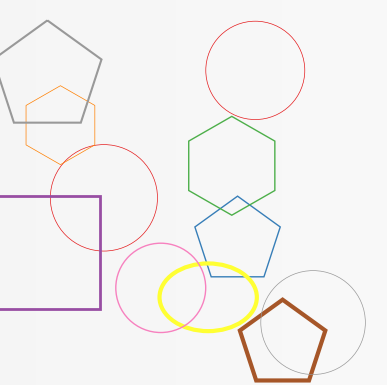[{"shape": "circle", "thickness": 0.5, "radius": 0.64, "center": [0.659, 0.817]}, {"shape": "circle", "thickness": 0.5, "radius": 0.69, "center": [0.268, 0.486]}, {"shape": "pentagon", "thickness": 1, "radius": 0.58, "center": [0.613, 0.375]}, {"shape": "hexagon", "thickness": 1, "radius": 0.64, "center": [0.598, 0.569]}, {"shape": "square", "thickness": 2, "radius": 0.73, "center": [0.113, 0.344]}, {"shape": "hexagon", "thickness": 0.5, "radius": 0.51, "center": [0.156, 0.675]}, {"shape": "oval", "thickness": 3, "radius": 0.63, "center": [0.537, 0.228]}, {"shape": "pentagon", "thickness": 3, "radius": 0.58, "center": [0.729, 0.106]}, {"shape": "circle", "thickness": 1, "radius": 0.58, "center": [0.415, 0.252]}, {"shape": "pentagon", "thickness": 1.5, "radius": 0.73, "center": [0.122, 0.8]}, {"shape": "circle", "thickness": 0.5, "radius": 0.67, "center": [0.808, 0.162]}]